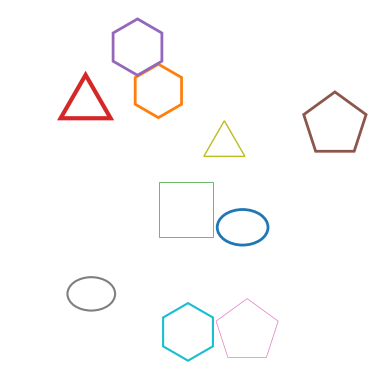[{"shape": "oval", "thickness": 2, "radius": 0.33, "center": [0.63, 0.41]}, {"shape": "hexagon", "thickness": 2, "radius": 0.35, "center": [0.411, 0.764]}, {"shape": "square", "thickness": 0.5, "radius": 0.35, "center": [0.483, 0.456]}, {"shape": "triangle", "thickness": 3, "radius": 0.38, "center": [0.222, 0.73]}, {"shape": "hexagon", "thickness": 2, "radius": 0.37, "center": [0.357, 0.878]}, {"shape": "pentagon", "thickness": 2, "radius": 0.43, "center": [0.87, 0.676]}, {"shape": "pentagon", "thickness": 0.5, "radius": 0.42, "center": [0.642, 0.14]}, {"shape": "oval", "thickness": 1.5, "radius": 0.31, "center": [0.237, 0.237]}, {"shape": "triangle", "thickness": 1, "radius": 0.31, "center": [0.583, 0.625]}, {"shape": "hexagon", "thickness": 1.5, "radius": 0.37, "center": [0.488, 0.138]}]